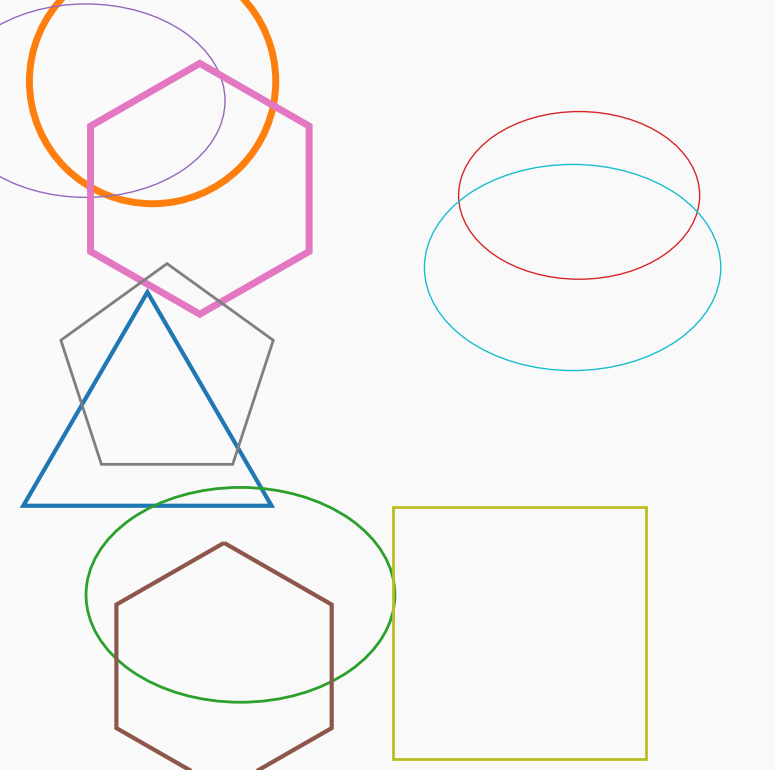[{"shape": "triangle", "thickness": 1.5, "radius": 0.92, "center": [0.19, 0.436]}, {"shape": "circle", "thickness": 2.5, "radius": 0.79, "center": [0.197, 0.894]}, {"shape": "oval", "thickness": 1, "radius": 1.0, "center": [0.31, 0.227]}, {"shape": "oval", "thickness": 0.5, "radius": 0.78, "center": [0.747, 0.746]}, {"shape": "oval", "thickness": 0.5, "radius": 0.9, "center": [0.111, 0.869]}, {"shape": "hexagon", "thickness": 1.5, "radius": 0.8, "center": [0.289, 0.135]}, {"shape": "hexagon", "thickness": 2.5, "radius": 0.81, "center": [0.258, 0.755]}, {"shape": "pentagon", "thickness": 1, "radius": 0.72, "center": [0.216, 0.514]}, {"shape": "square", "thickness": 1, "radius": 0.82, "center": [0.67, 0.178]}, {"shape": "oval", "thickness": 0.5, "radius": 0.96, "center": [0.739, 0.653]}]